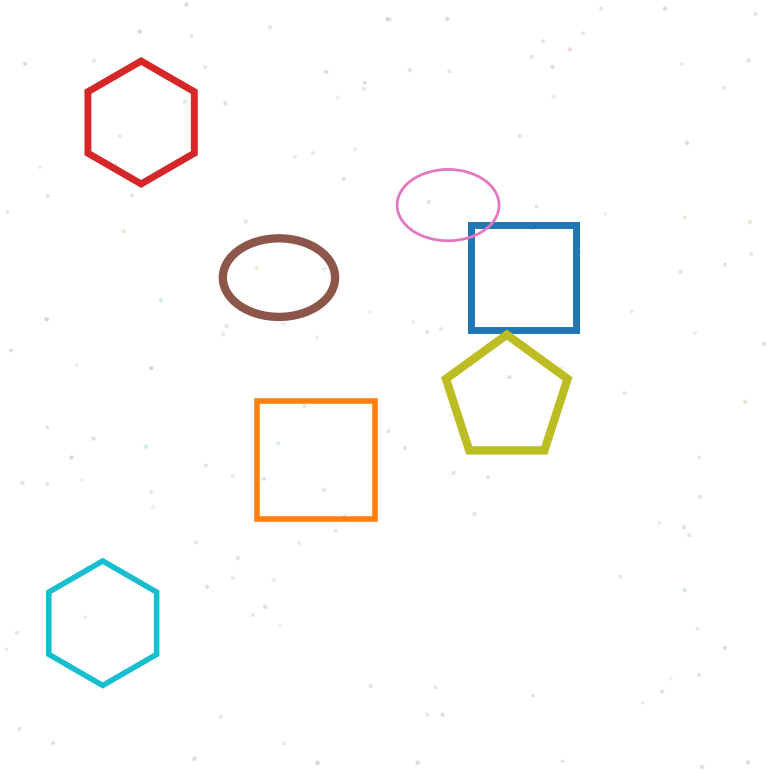[{"shape": "square", "thickness": 2.5, "radius": 0.34, "center": [0.68, 0.64]}, {"shape": "square", "thickness": 2, "radius": 0.38, "center": [0.411, 0.402]}, {"shape": "hexagon", "thickness": 2.5, "radius": 0.4, "center": [0.183, 0.841]}, {"shape": "oval", "thickness": 3, "radius": 0.36, "center": [0.362, 0.639]}, {"shape": "oval", "thickness": 1, "radius": 0.33, "center": [0.582, 0.734]}, {"shape": "pentagon", "thickness": 3, "radius": 0.42, "center": [0.658, 0.482]}, {"shape": "hexagon", "thickness": 2, "radius": 0.4, "center": [0.133, 0.191]}]